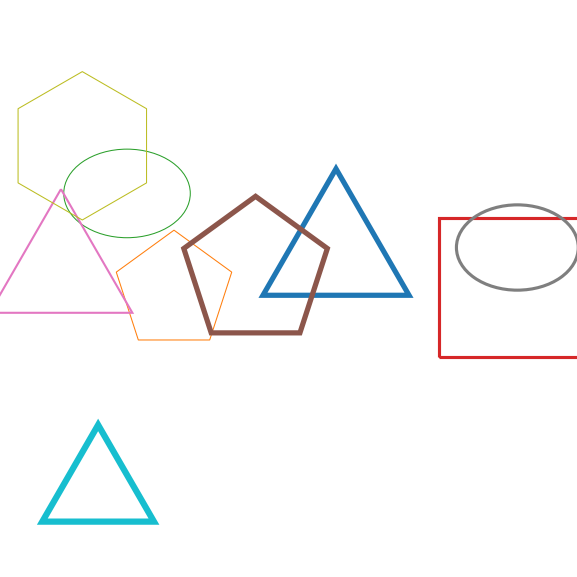[{"shape": "triangle", "thickness": 2.5, "radius": 0.73, "center": [0.582, 0.561]}, {"shape": "pentagon", "thickness": 0.5, "radius": 0.53, "center": [0.301, 0.495]}, {"shape": "oval", "thickness": 0.5, "radius": 0.55, "center": [0.22, 0.664]}, {"shape": "square", "thickness": 1.5, "radius": 0.6, "center": [0.881, 0.502]}, {"shape": "pentagon", "thickness": 2.5, "radius": 0.65, "center": [0.443, 0.528]}, {"shape": "triangle", "thickness": 1, "radius": 0.71, "center": [0.106, 0.529]}, {"shape": "oval", "thickness": 1.5, "radius": 0.53, "center": [0.896, 0.571]}, {"shape": "hexagon", "thickness": 0.5, "radius": 0.64, "center": [0.143, 0.747]}, {"shape": "triangle", "thickness": 3, "radius": 0.56, "center": [0.17, 0.152]}]